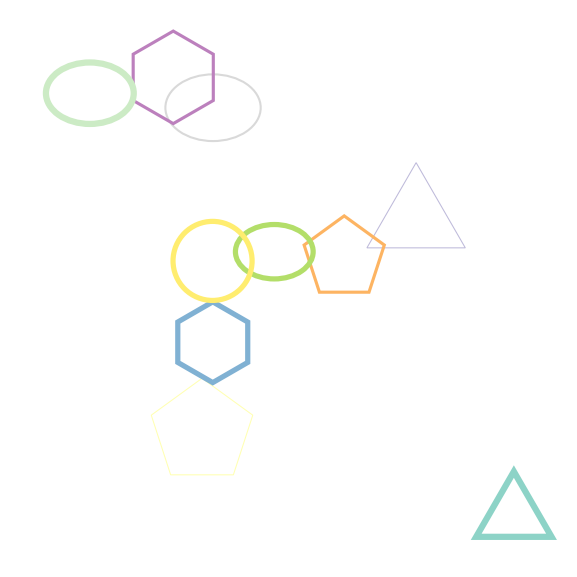[{"shape": "triangle", "thickness": 3, "radius": 0.38, "center": [0.89, 0.107]}, {"shape": "pentagon", "thickness": 0.5, "radius": 0.46, "center": [0.35, 0.252]}, {"shape": "triangle", "thickness": 0.5, "radius": 0.49, "center": [0.721, 0.619]}, {"shape": "hexagon", "thickness": 2.5, "radius": 0.35, "center": [0.368, 0.407]}, {"shape": "pentagon", "thickness": 1.5, "radius": 0.37, "center": [0.596, 0.552]}, {"shape": "oval", "thickness": 2.5, "radius": 0.34, "center": [0.475, 0.563]}, {"shape": "oval", "thickness": 1, "radius": 0.41, "center": [0.369, 0.813]}, {"shape": "hexagon", "thickness": 1.5, "radius": 0.4, "center": [0.3, 0.865]}, {"shape": "oval", "thickness": 3, "radius": 0.38, "center": [0.156, 0.838]}, {"shape": "circle", "thickness": 2.5, "radius": 0.34, "center": [0.368, 0.547]}]